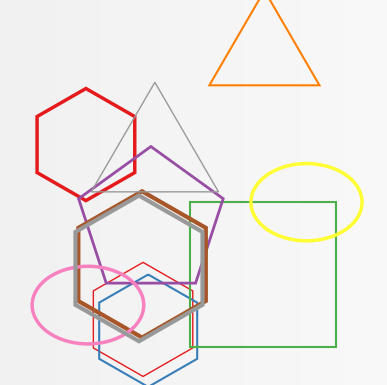[{"shape": "hexagon", "thickness": 1, "radius": 0.74, "center": [0.369, 0.17]}, {"shape": "hexagon", "thickness": 2.5, "radius": 0.73, "center": [0.222, 0.625]}, {"shape": "hexagon", "thickness": 1.5, "radius": 0.73, "center": [0.382, 0.141]}, {"shape": "square", "thickness": 1.5, "radius": 0.94, "center": [0.678, 0.288]}, {"shape": "pentagon", "thickness": 2, "radius": 0.98, "center": [0.389, 0.423]}, {"shape": "triangle", "thickness": 1.5, "radius": 0.82, "center": [0.682, 0.86]}, {"shape": "oval", "thickness": 2.5, "radius": 0.72, "center": [0.791, 0.475]}, {"shape": "hexagon", "thickness": 3, "radius": 0.95, "center": [0.367, 0.313]}, {"shape": "oval", "thickness": 2.5, "radius": 0.72, "center": [0.227, 0.208]}, {"shape": "triangle", "thickness": 1, "radius": 0.95, "center": [0.4, 0.597]}, {"shape": "hexagon", "thickness": 3, "radius": 0.95, "center": [0.359, 0.303]}]